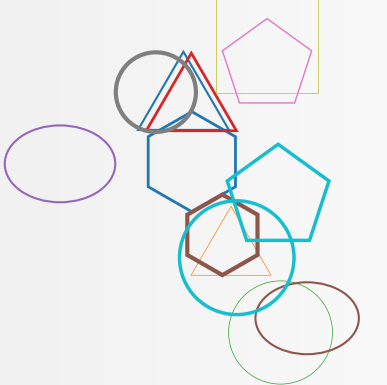[{"shape": "hexagon", "thickness": 2, "radius": 0.65, "center": [0.495, 0.58]}, {"shape": "triangle", "thickness": 1.5, "radius": 0.68, "center": [0.473, 0.73]}, {"shape": "triangle", "thickness": 0.5, "radius": 0.6, "center": [0.596, 0.345]}, {"shape": "circle", "thickness": 0.5, "radius": 0.67, "center": [0.724, 0.136]}, {"shape": "triangle", "thickness": 2, "radius": 0.67, "center": [0.494, 0.728]}, {"shape": "oval", "thickness": 1.5, "radius": 0.71, "center": [0.155, 0.574]}, {"shape": "oval", "thickness": 1.5, "radius": 0.67, "center": [0.793, 0.173]}, {"shape": "hexagon", "thickness": 3, "radius": 0.52, "center": [0.574, 0.39]}, {"shape": "pentagon", "thickness": 1, "radius": 0.61, "center": [0.689, 0.831]}, {"shape": "circle", "thickness": 3, "radius": 0.52, "center": [0.402, 0.761]}, {"shape": "square", "thickness": 0.5, "radius": 0.66, "center": [0.689, 0.89]}, {"shape": "circle", "thickness": 2.5, "radius": 0.74, "center": [0.611, 0.331]}, {"shape": "pentagon", "thickness": 2.5, "radius": 0.69, "center": [0.718, 0.487]}]